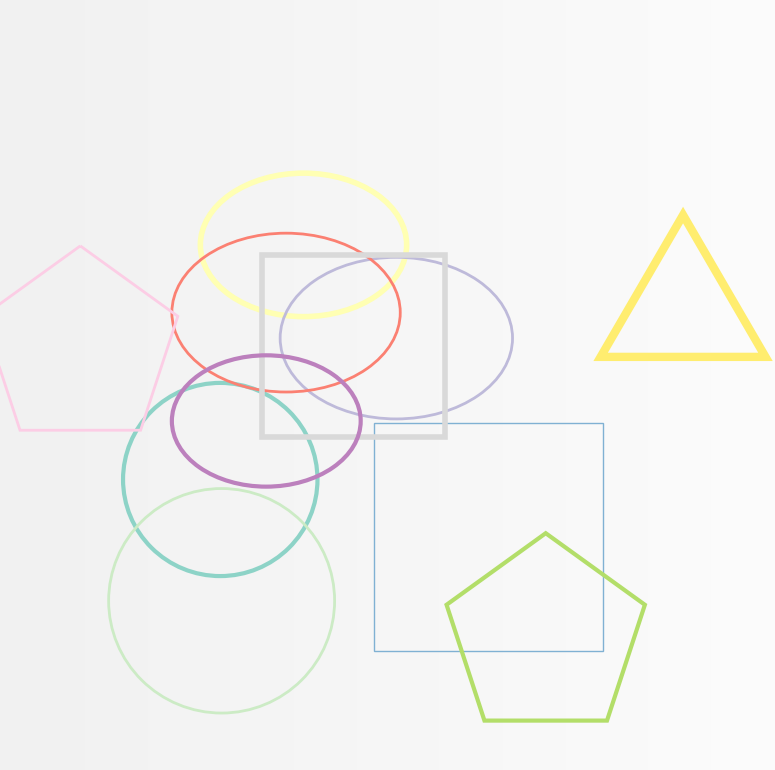[{"shape": "circle", "thickness": 1.5, "radius": 0.63, "center": [0.284, 0.377]}, {"shape": "oval", "thickness": 2, "radius": 0.67, "center": [0.392, 0.682]}, {"shape": "oval", "thickness": 1, "radius": 0.75, "center": [0.511, 0.561]}, {"shape": "oval", "thickness": 1, "radius": 0.74, "center": [0.369, 0.594]}, {"shape": "square", "thickness": 0.5, "radius": 0.74, "center": [0.631, 0.303]}, {"shape": "pentagon", "thickness": 1.5, "radius": 0.67, "center": [0.704, 0.173]}, {"shape": "pentagon", "thickness": 1, "radius": 0.66, "center": [0.104, 0.548]}, {"shape": "square", "thickness": 2, "radius": 0.59, "center": [0.456, 0.551]}, {"shape": "oval", "thickness": 1.5, "radius": 0.61, "center": [0.344, 0.453]}, {"shape": "circle", "thickness": 1, "radius": 0.73, "center": [0.286, 0.22]}, {"shape": "triangle", "thickness": 3, "radius": 0.61, "center": [0.881, 0.598]}]